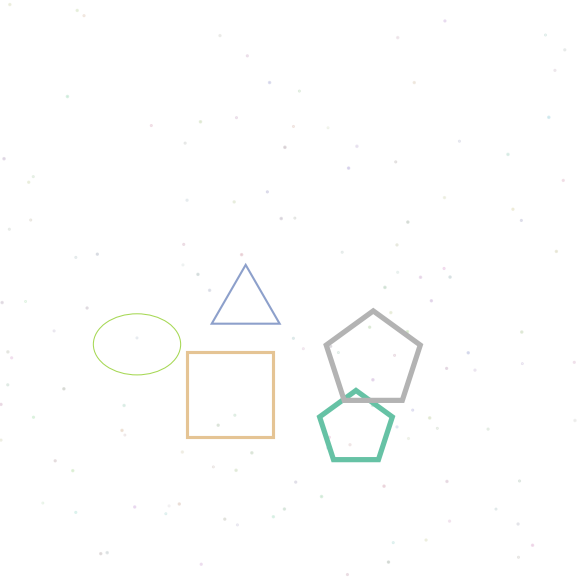[{"shape": "pentagon", "thickness": 2.5, "radius": 0.33, "center": [0.616, 0.257]}, {"shape": "triangle", "thickness": 1, "radius": 0.34, "center": [0.425, 0.473]}, {"shape": "oval", "thickness": 0.5, "radius": 0.38, "center": [0.237, 0.403]}, {"shape": "square", "thickness": 1.5, "radius": 0.37, "center": [0.398, 0.316]}, {"shape": "pentagon", "thickness": 2.5, "radius": 0.43, "center": [0.646, 0.375]}]